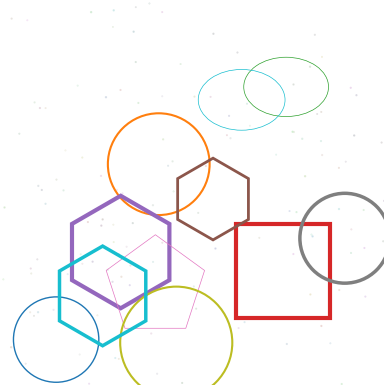[{"shape": "circle", "thickness": 1, "radius": 0.55, "center": [0.146, 0.118]}, {"shape": "circle", "thickness": 1.5, "radius": 0.66, "center": [0.412, 0.574]}, {"shape": "oval", "thickness": 0.5, "radius": 0.55, "center": [0.743, 0.774]}, {"shape": "square", "thickness": 3, "radius": 0.61, "center": [0.736, 0.296]}, {"shape": "hexagon", "thickness": 3, "radius": 0.73, "center": [0.313, 0.345]}, {"shape": "hexagon", "thickness": 2, "radius": 0.53, "center": [0.553, 0.483]}, {"shape": "pentagon", "thickness": 0.5, "radius": 0.67, "center": [0.404, 0.256]}, {"shape": "circle", "thickness": 2.5, "radius": 0.58, "center": [0.896, 0.381]}, {"shape": "circle", "thickness": 1.5, "radius": 0.73, "center": [0.458, 0.11]}, {"shape": "oval", "thickness": 0.5, "radius": 0.56, "center": [0.628, 0.741]}, {"shape": "hexagon", "thickness": 2.5, "radius": 0.65, "center": [0.267, 0.231]}]